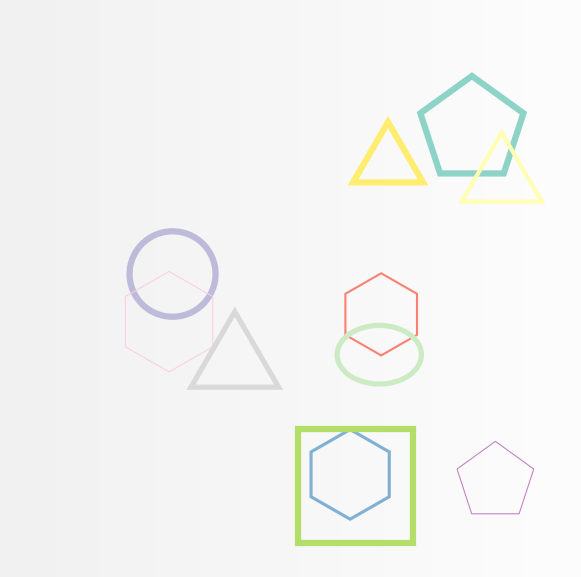[{"shape": "pentagon", "thickness": 3, "radius": 0.47, "center": [0.812, 0.774]}, {"shape": "triangle", "thickness": 2, "radius": 0.4, "center": [0.863, 0.69]}, {"shape": "circle", "thickness": 3, "radius": 0.37, "center": [0.297, 0.525]}, {"shape": "hexagon", "thickness": 1, "radius": 0.36, "center": [0.656, 0.455]}, {"shape": "hexagon", "thickness": 1.5, "radius": 0.39, "center": [0.602, 0.178]}, {"shape": "square", "thickness": 3, "radius": 0.49, "center": [0.612, 0.157]}, {"shape": "hexagon", "thickness": 0.5, "radius": 0.43, "center": [0.291, 0.442]}, {"shape": "triangle", "thickness": 2.5, "radius": 0.44, "center": [0.404, 0.372]}, {"shape": "pentagon", "thickness": 0.5, "radius": 0.35, "center": [0.852, 0.166]}, {"shape": "oval", "thickness": 2.5, "radius": 0.36, "center": [0.652, 0.385]}, {"shape": "triangle", "thickness": 3, "radius": 0.35, "center": [0.668, 0.718]}]